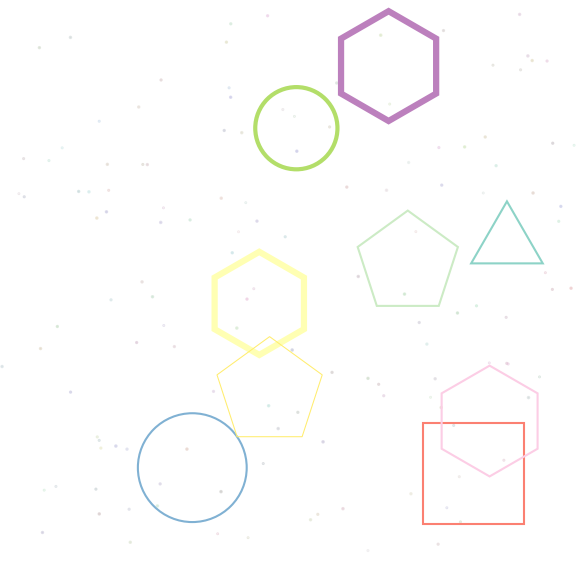[{"shape": "triangle", "thickness": 1, "radius": 0.36, "center": [0.878, 0.579]}, {"shape": "hexagon", "thickness": 3, "radius": 0.45, "center": [0.449, 0.474]}, {"shape": "square", "thickness": 1, "radius": 0.44, "center": [0.82, 0.179]}, {"shape": "circle", "thickness": 1, "radius": 0.47, "center": [0.333, 0.189]}, {"shape": "circle", "thickness": 2, "radius": 0.36, "center": [0.513, 0.777]}, {"shape": "hexagon", "thickness": 1, "radius": 0.48, "center": [0.848, 0.27]}, {"shape": "hexagon", "thickness": 3, "radius": 0.48, "center": [0.673, 0.885]}, {"shape": "pentagon", "thickness": 1, "radius": 0.46, "center": [0.706, 0.543]}, {"shape": "pentagon", "thickness": 0.5, "radius": 0.48, "center": [0.467, 0.32]}]